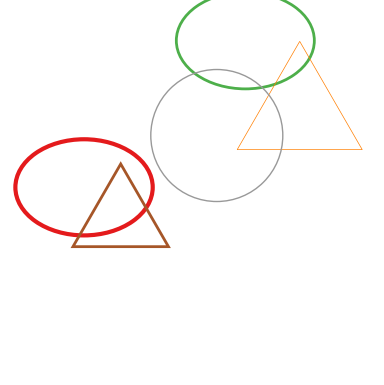[{"shape": "oval", "thickness": 3, "radius": 0.89, "center": [0.218, 0.513]}, {"shape": "oval", "thickness": 2, "radius": 0.9, "center": [0.637, 0.895]}, {"shape": "triangle", "thickness": 0.5, "radius": 0.94, "center": [0.778, 0.705]}, {"shape": "triangle", "thickness": 2, "radius": 0.72, "center": [0.314, 0.431]}, {"shape": "circle", "thickness": 1, "radius": 0.86, "center": [0.563, 0.648]}]